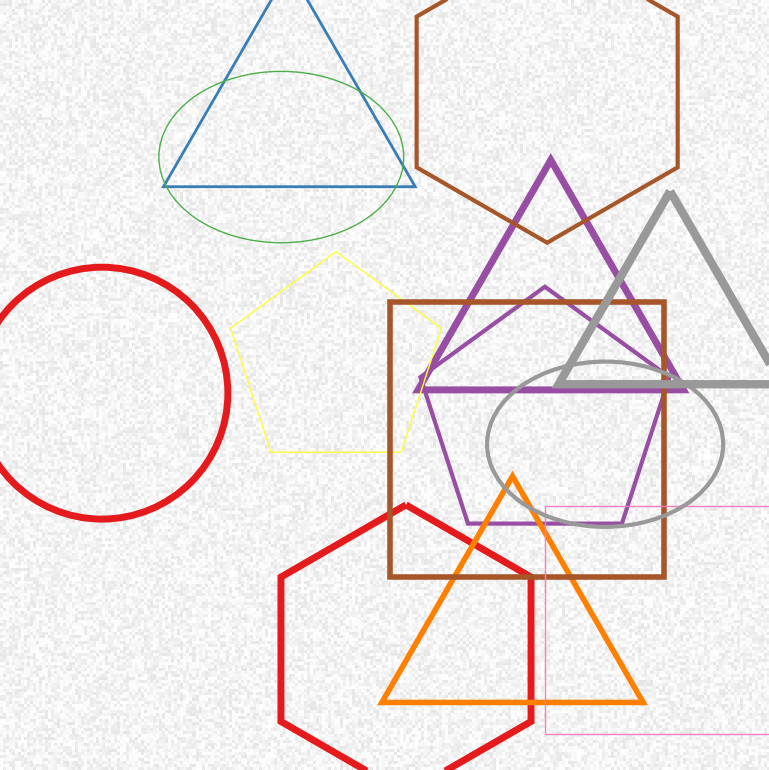[{"shape": "circle", "thickness": 2.5, "radius": 0.82, "center": [0.132, 0.489]}, {"shape": "hexagon", "thickness": 2.5, "radius": 0.94, "center": [0.527, 0.157]}, {"shape": "triangle", "thickness": 1, "radius": 0.94, "center": [0.376, 0.852]}, {"shape": "oval", "thickness": 0.5, "radius": 0.79, "center": [0.365, 0.796]}, {"shape": "pentagon", "thickness": 1.5, "radius": 0.85, "center": [0.708, 0.458]}, {"shape": "triangle", "thickness": 2.5, "radius": 1.0, "center": [0.715, 0.593]}, {"shape": "triangle", "thickness": 2, "radius": 0.98, "center": [0.666, 0.186]}, {"shape": "pentagon", "thickness": 0.5, "radius": 0.72, "center": [0.436, 0.529]}, {"shape": "hexagon", "thickness": 1.5, "radius": 0.98, "center": [0.711, 0.881]}, {"shape": "square", "thickness": 2, "radius": 0.89, "center": [0.685, 0.429]}, {"shape": "square", "thickness": 0.5, "radius": 0.74, "center": [0.855, 0.195]}, {"shape": "oval", "thickness": 1.5, "radius": 0.77, "center": [0.786, 0.423]}, {"shape": "triangle", "thickness": 3, "radius": 0.84, "center": [0.87, 0.585]}]